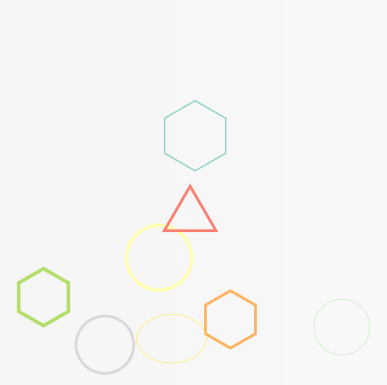[{"shape": "hexagon", "thickness": 1, "radius": 0.46, "center": [0.504, 0.647]}, {"shape": "circle", "thickness": 2.5, "radius": 0.42, "center": [0.411, 0.331]}, {"shape": "triangle", "thickness": 2, "radius": 0.39, "center": [0.491, 0.439]}, {"shape": "hexagon", "thickness": 2, "radius": 0.37, "center": [0.595, 0.17]}, {"shape": "hexagon", "thickness": 2.5, "radius": 0.37, "center": [0.112, 0.228]}, {"shape": "circle", "thickness": 2, "radius": 0.37, "center": [0.271, 0.105]}, {"shape": "circle", "thickness": 0.5, "radius": 0.36, "center": [0.882, 0.15]}, {"shape": "oval", "thickness": 0.5, "radius": 0.45, "center": [0.443, 0.12]}]